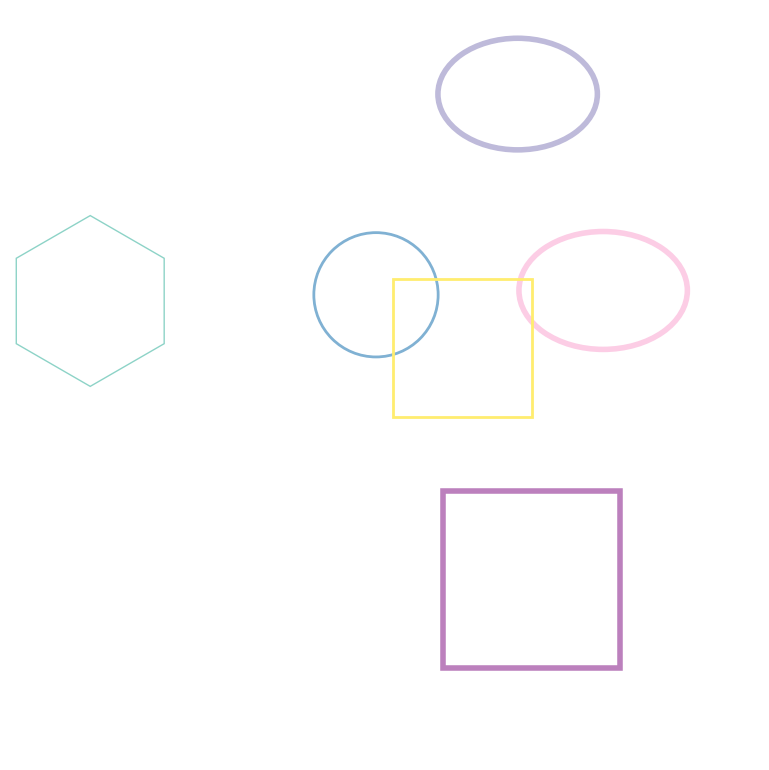[{"shape": "hexagon", "thickness": 0.5, "radius": 0.55, "center": [0.117, 0.609]}, {"shape": "oval", "thickness": 2, "radius": 0.52, "center": [0.672, 0.878]}, {"shape": "circle", "thickness": 1, "radius": 0.4, "center": [0.488, 0.617]}, {"shape": "oval", "thickness": 2, "radius": 0.55, "center": [0.783, 0.623]}, {"shape": "square", "thickness": 2, "radius": 0.57, "center": [0.69, 0.248]}, {"shape": "square", "thickness": 1, "radius": 0.45, "center": [0.601, 0.548]}]